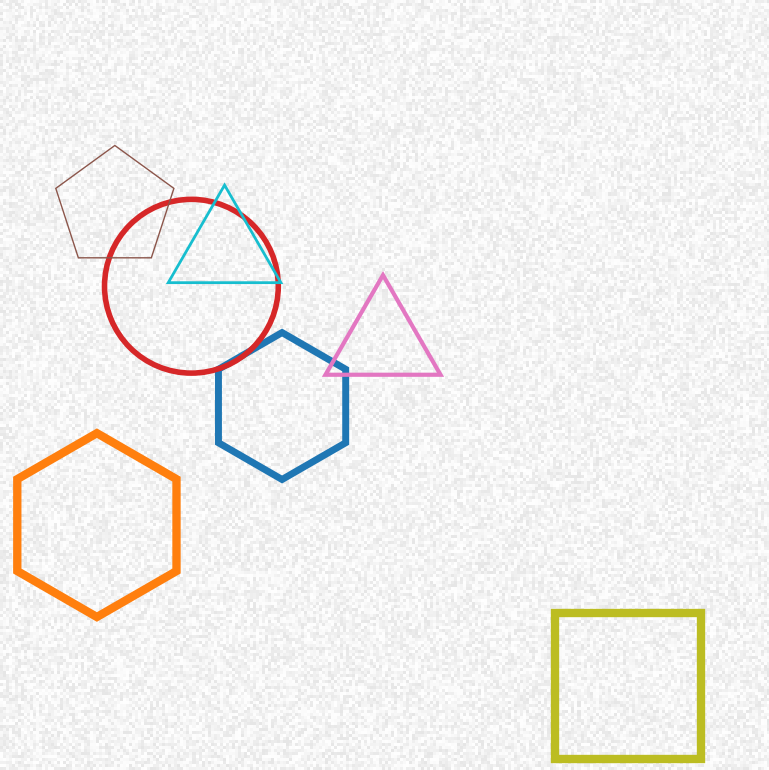[{"shape": "hexagon", "thickness": 2.5, "radius": 0.48, "center": [0.366, 0.473]}, {"shape": "hexagon", "thickness": 3, "radius": 0.6, "center": [0.126, 0.318]}, {"shape": "circle", "thickness": 2, "radius": 0.56, "center": [0.249, 0.628]}, {"shape": "pentagon", "thickness": 0.5, "radius": 0.4, "center": [0.149, 0.73]}, {"shape": "triangle", "thickness": 1.5, "radius": 0.43, "center": [0.497, 0.556]}, {"shape": "square", "thickness": 3, "radius": 0.47, "center": [0.816, 0.109]}, {"shape": "triangle", "thickness": 1, "radius": 0.42, "center": [0.292, 0.675]}]